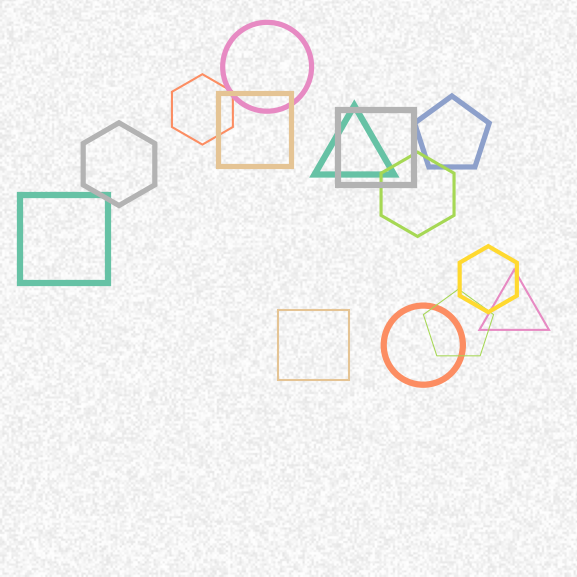[{"shape": "triangle", "thickness": 3, "radius": 0.4, "center": [0.614, 0.737]}, {"shape": "square", "thickness": 3, "radius": 0.38, "center": [0.111, 0.585]}, {"shape": "hexagon", "thickness": 1, "radius": 0.3, "center": [0.35, 0.81]}, {"shape": "circle", "thickness": 3, "radius": 0.34, "center": [0.733, 0.401]}, {"shape": "pentagon", "thickness": 2.5, "radius": 0.34, "center": [0.782, 0.765]}, {"shape": "triangle", "thickness": 1, "radius": 0.35, "center": [0.89, 0.463]}, {"shape": "circle", "thickness": 2.5, "radius": 0.38, "center": [0.463, 0.884]}, {"shape": "hexagon", "thickness": 1.5, "radius": 0.36, "center": [0.723, 0.663]}, {"shape": "pentagon", "thickness": 0.5, "radius": 0.32, "center": [0.794, 0.435]}, {"shape": "hexagon", "thickness": 2, "radius": 0.29, "center": [0.845, 0.516]}, {"shape": "square", "thickness": 2.5, "radius": 0.31, "center": [0.44, 0.775]}, {"shape": "square", "thickness": 1, "radius": 0.31, "center": [0.543, 0.402]}, {"shape": "square", "thickness": 3, "radius": 0.33, "center": [0.651, 0.743]}, {"shape": "hexagon", "thickness": 2.5, "radius": 0.36, "center": [0.206, 0.715]}]